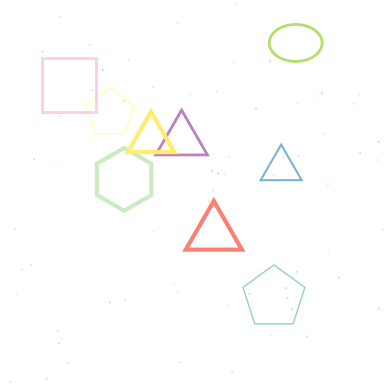[{"shape": "pentagon", "thickness": 1, "radius": 0.42, "center": [0.711, 0.227]}, {"shape": "pentagon", "thickness": 1, "radius": 0.33, "center": [0.285, 0.707]}, {"shape": "triangle", "thickness": 3, "radius": 0.42, "center": [0.555, 0.394]}, {"shape": "triangle", "thickness": 1.5, "radius": 0.31, "center": [0.73, 0.563]}, {"shape": "oval", "thickness": 2, "radius": 0.34, "center": [0.768, 0.888]}, {"shape": "square", "thickness": 2, "radius": 0.35, "center": [0.179, 0.778]}, {"shape": "triangle", "thickness": 2, "radius": 0.39, "center": [0.472, 0.636]}, {"shape": "hexagon", "thickness": 3, "radius": 0.41, "center": [0.322, 0.534]}, {"shape": "triangle", "thickness": 3, "radius": 0.35, "center": [0.392, 0.64]}]